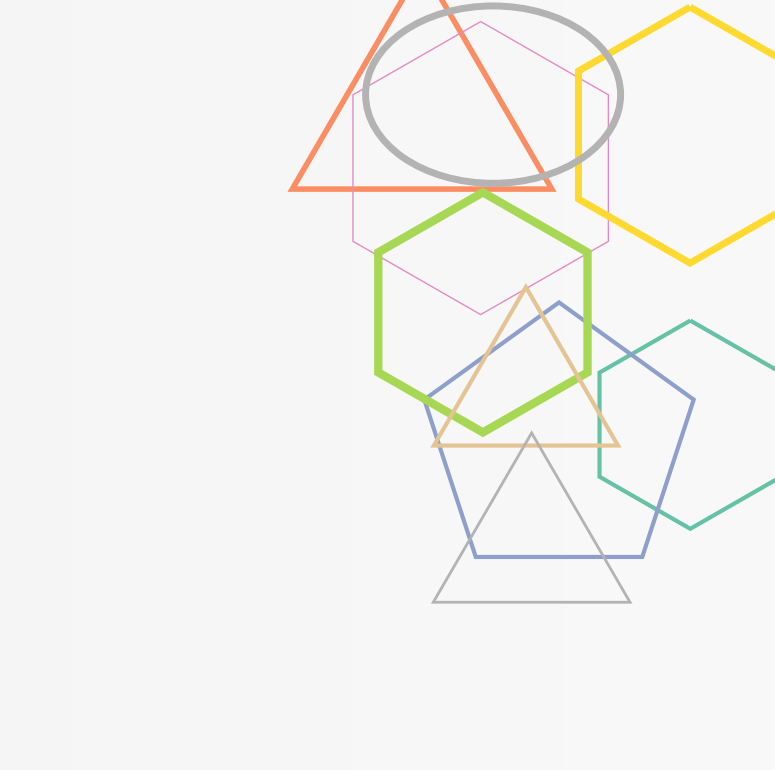[{"shape": "hexagon", "thickness": 1.5, "radius": 0.68, "center": [0.891, 0.448]}, {"shape": "triangle", "thickness": 2, "radius": 0.97, "center": [0.545, 0.851]}, {"shape": "pentagon", "thickness": 1.5, "radius": 0.91, "center": [0.721, 0.425]}, {"shape": "hexagon", "thickness": 0.5, "radius": 0.95, "center": [0.62, 0.782]}, {"shape": "hexagon", "thickness": 3, "radius": 0.78, "center": [0.623, 0.594]}, {"shape": "hexagon", "thickness": 2.5, "radius": 0.83, "center": [0.89, 0.825]}, {"shape": "triangle", "thickness": 1.5, "radius": 0.69, "center": [0.679, 0.49]}, {"shape": "triangle", "thickness": 1, "radius": 0.73, "center": [0.686, 0.291]}, {"shape": "oval", "thickness": 2.5, "radius": 0.82, "center": [0.636, 0.877]}]